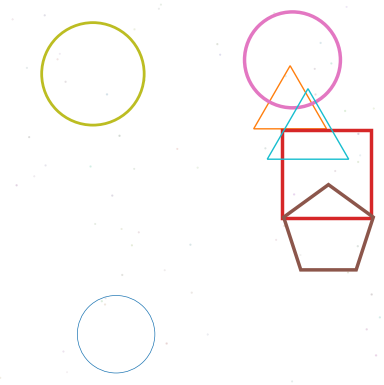[{"shape": "circle", "thickness": 0.5, "radius": 0.5, "center": [0.302, 0.132]}, {"shape": "triangle", "thickness": 1, "radius": 0.55, "center": [0.754, 0.72]}, {"shape": "square", "thickness": 2.5, "radius": 0.58, "center": [0.848, 0.548]}, {"shape": "pentagon", "thickness": 2.5, "radius": 0.61, "center": [0.853, 0.398]}, {"shape": "circle", "thickness": 2.5, "radius": 0.62, "center": [0.76, 0.845]}, {"shape": "circle", "thickness": 2, "radius": 0.67, "center": [0.241, 0.808]}, {"shape": "triangle", "thickness": 1, "radius": 0.61, "center": [0.8, 0.648]}]